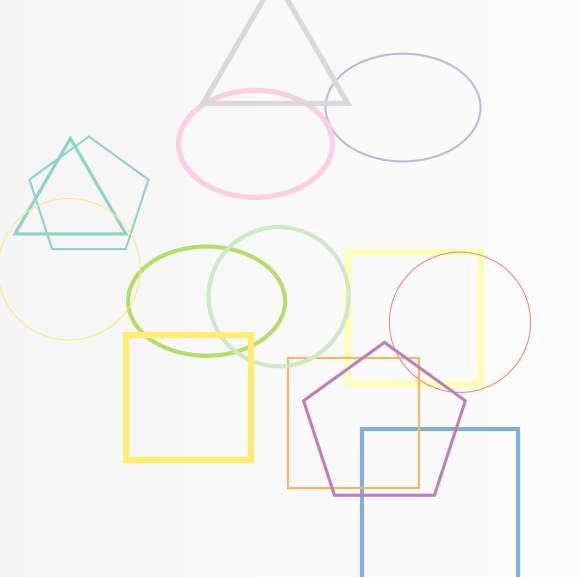[{"shape": "pentagon", "thickness": 1, "radius": 0.54, "center": [0.153, 0.655]}, {"shape": "triangle", "thickness": 1.5, "radius": 0.55, "center": [0.121, 0.649]}, {"shape": "square", "thickness": 3, "radius": 0.57, "center": [0.713, 0.449]}, {"shape": "oval", "thickness": 1, "radius": 0.67, "center": [0.693, 0.813]}, {"shape": "circle", "thickness": 0.5, "radius": 0.61, "center": [0.791, 0.441]}, {"shape": "square", "thickness": 2, "radius": 0.67, "center": [0.757, 0.122]}, {"shape": "square", "thickness": 1, "radius": 0.56, "center": [0.609, 0.267]}, {"shape": "oval", "thickness": 2, "radius": 0.68, "center": [0.355, 0.478]}, {"shape": "oval", "thickness": 2.5, "radius": 0.66, "center": [0.44, 0.75]}, {"shape": "triangle", "thickness": 2.5, "radius": 0.72, "center": [0.474, 0.892]}, {"shape": "pentagon", "thickness": 1.5, "radius": 0.73, "center": [0.661, 0.26]}, {"shape": "circle", "thickness": 2, "radius": 0.6, "center": [0.479, 0.485]}, {"shape": "square", "thickness": 3, "radius": 0.54, "center": [0.324, 0.311]}, {"shape": "circle", "thickness": 0.5, "radius": 0.61, "center": [0.119, 0.533]}]